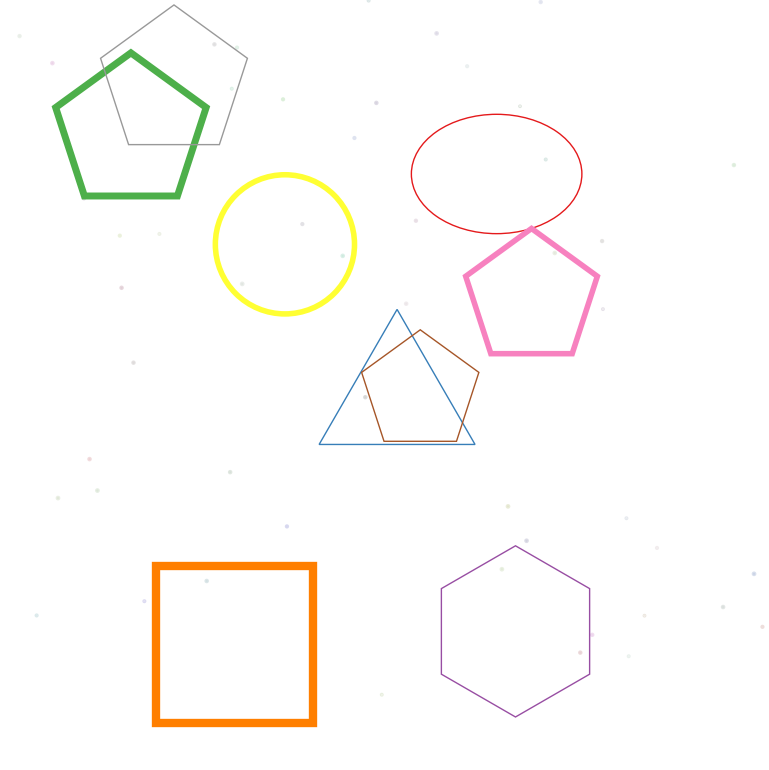[{"shape": "oval", "thickness": 0.5, "radius": 0.55, "center": [0.645, 0.774]}, {"shape": "triangle", "thickness": 0.5, "radius": 0.58, "center": [0.516, 0.481]}, {"shape": "pentagon", "thickness": 2.5, "radius": 0.51, "center": [0.17, 0.829]}, {"shape": "hexagon", "thickness": 0.5, "radius": 0.56, "center": [0.669, 0.18]}, {"shape": "square", "thickness": 3, "radius": 0.51, "center": [0.304, 0.163]}, {"shape": "circle", "thickness": 2, "radius": 0.45, "center": [0.37, 0.683]}, {"shape": "pentagon", "thickness": 0.5, "radius": 0.4, "center": [0.546, 0.492]}, {"shape": "pentagon", "thickness": 2, "radius": 0.45, "center": [0.69, 0.613]}, {"shape": "pentagon", "thickness": 0.5, "radius": 0.5, "center": [0.226, 0.893]}]